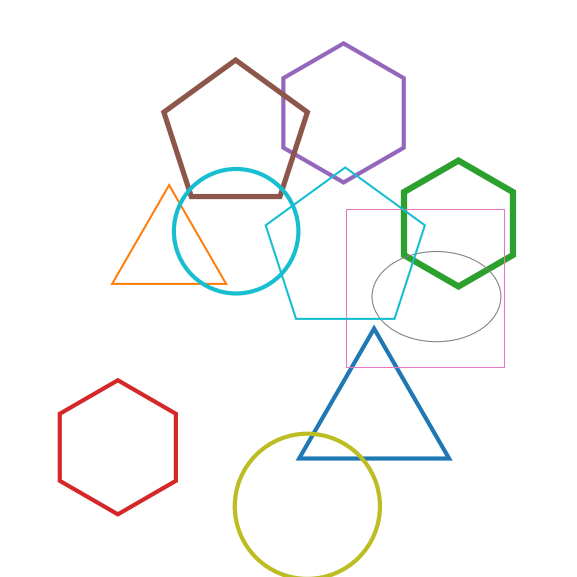[{"shape": "triangle", "thickness": 2, "radius": 0.75, "center": [0.648, 0.28]}, {"shape": "triangle", "thickness": 1, "radius": 0.57, "center": [0.293, 0.565]}, {"shape": "hexagon", "thickness": 3, "radius": 0.54, "center": [0.794, 0.612]}, {"shape": "hexagon", "thickness": 2, "radius": 0.58, "center": [0.204, 0.225]}, {"shape": "hexagon", "thickness": 2, "radius": 0.6, "center": [0.595, 0.804]}, {"shape": "pentagon", "thickness": 2.5, "radius": 0.65, "center": [0.408, 0.765]}, {"shape": "square", "thickness": 0.5, "radius": 0.68, "center": [0.736, 0.5]}, {"shape": "oval", "thickness": 0.5, "radius": 0.56, "center": [0.756, 0.486]}, {"shape": "circle", "thickness": 2, "radius": 0.63, "center": [0.532, 0.122]}, {"shape": "circle", "thickness": 2, "radius": 0.54, "center": [0.409, 0.599]}, {"shape": "pentagon", "thickness": 1, "radius": 0.72, "center": [0.598, 0.564]}]